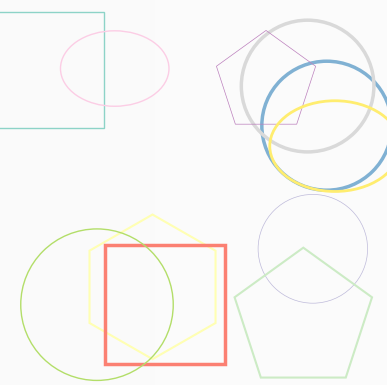[{"shape": "square", "thickness": 1, "radius": 0.75, "center": [0.118, 0.818]}, {"shape": "hexagon", "thickness": 1.5, "radius": 0.94, "center": [0.394, 0.255]}, {"shape": "circle", "thickness": 0.5, "radius": 0.71, "center": [0.807, 0.354]}, {"shape": "square", "thickness": 2.5, "radius": 0.77, "center": [0.425, 0.209]}, {"shape": "circle", "thickness": 2.5, "radius": 0.84, "center": [0.843, 0.673]}, {"shape": "circle", "thickness": 1, "radius": 0.98, "center": [0.25, 0.209]}, {"shape": "oval", "thickness": 1, "radius": 0.7, "center": [0.296, 0.822]}, {"shape": "circle", "thickness": 2.5, "radius": 0.86, "center": [0.794, 0.777]}, {"shape": "pentagon", "thickness": 0.5, "radius": 0.67, "center": [0.687, 0.786]}, {"shape": "pentagon", "thickness": 1.5, "radius": 0.93, "center": [0.783, 0.17]}, {"shape": "oval", "thickness": 2, "radius": 0.84, "center": [0.864, 0.62]}]